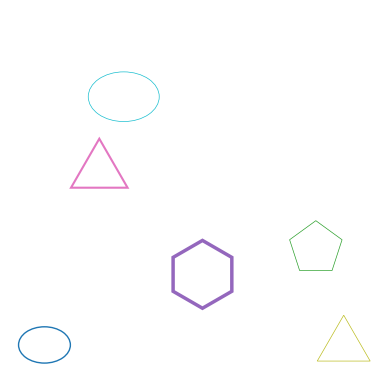[{"shape": "oval", "thickness": 1, "radius": 0.34, "center": [0.115, 0.104]}, {"shape": "pentagon", "thickness": 0.5, "radius": 0.36, "center": [0.82, 0.355]}, {"shape": "hexagon", "thickness": 2.5, "radius": 0.44, "center": [0.526, 0.287]}, {"shape": "triangle", "thickness": 1.5, "radius": 0.42, "center": [0.258, 0.555]}, {"shape": "triangle", "thickness": 0.5, "radius": 0.4, "center": [0.893, 0.102]}, {"shape": "oval", "thickness": 0.5, "radius": 0.46, "center": [0.321, 0.749]}]